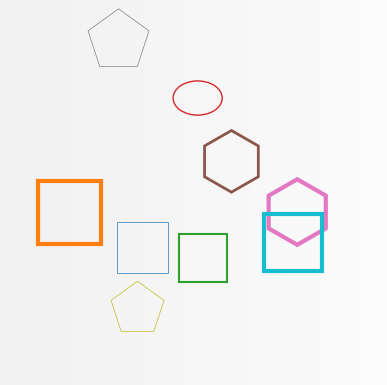[{"shape": "square", "thickness": 0.5, "radius": 0.33, "center": [0.367, 0.357]}, {"shape": "square", "thickness": 3, "radius": 0.41, "center": [0.179, 0.449]}, {"shape": "square", "thickness": 1.5, "radius": 0.31, "center": [0.524, 0.329]}, {"shape": "oval", "thickness": 1, "radius": 0.32, "center": [0.51, 0.745]}, {"shape": "hexagon", "thickness": 2, "radius": 0.4, "center": [0.597, 0.581]}, {"shape": "hexagon", "thickness": 3, "radius": 0.43, "center": [0.767, 0.449]}, {"shape": "pentagon", "thickness": 0.5, "radius": 0.41, "center": [0.306, 0.894]}, {"shape": "pentagon", "thickness": 0.5, "radius": 0.36, "center": [0.355, 0.198]}, {"shape": "square", "thickness": 3, "radius": 0.37, "center": [0.757, 0.37]}]